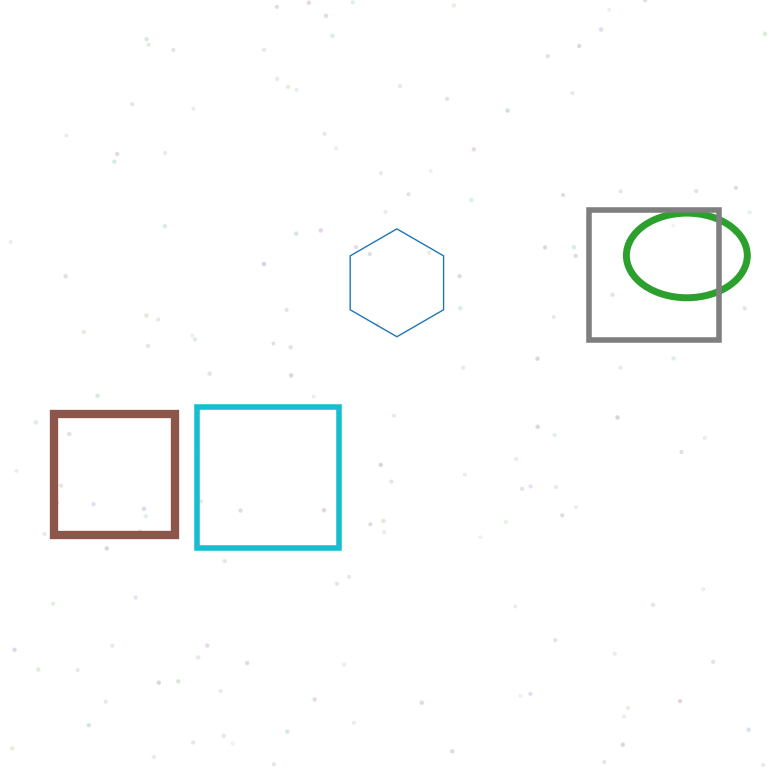[{"shape": "hexagon", "thickness": 0.5, "radius": 0.35, "center": [0.515, 0.633]}, {"shape": "oval", "thickness": 2.5, "radius": 0.39, "center": [0.892, 0.668]}, {"shape": "square", "thickness": 3, "radius": 0.39, "center": [0.149, 0.383]}, {"shape": "square", "thickness": 2, "radius": 0.42, "center": [0.849, 0.643]}, {"shape": "square", "thickness": 2, "radius": 0.46, "center": [0.348, 0.38]}]